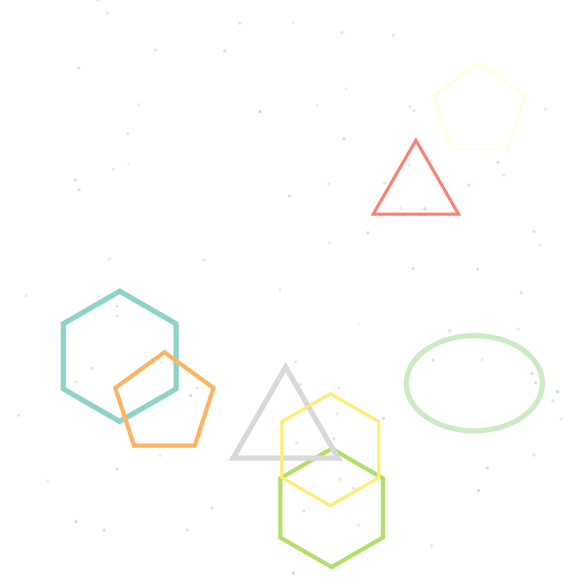[{"shape": "hexagon", "thickness": 2.5, "radius": 0.56, "center": [0.207, 0.382]}, {"shape": "pentagon", "thickness": 0.5, "radius": 0.41, "center": [0.83, 0.808]}, {"shape": "triangle", "thickness": 1.5, "radius": 0.43, "center": [0.72, 0.671]}, {"shape": "pentagon", "thickness": 2, "radius": 0.45, "center": [0.285, 0.3]}, {"shape": "hexagon", "thickness": 2, "radius": 0.51, "center": [0.574, 0.12]}, {"shape": "triangle", "thickness": 2.5, "radius": 0.53, "center": [0.495, 0.258]}, {"shape": "oval", "thickness": 2.5, "radius": 0.59, "center": [0.821, 0.335]}, {"shape": "hexagon", "thickness": 1.5, "radius": 0.48, "center": [0.572, 0.221]}]